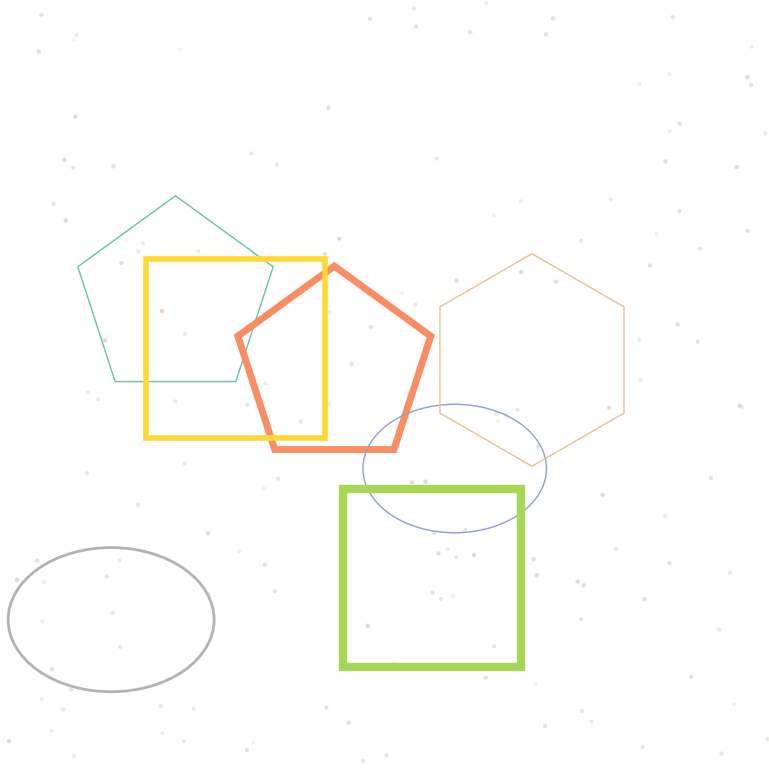[{"shape": "pentagon", "thickness": 0.5, "radius": 0.67, "center": [0.228, 0.612]}, {"shape": "pentagon", "thickness": 2.5, "radius": 0.66, "center": [0.434, 0.523]}, {"shape": "oval", "thickness": 0.5, "radius": 0.6, "center": [0.591, 0.392]}, {"shape": "square", "thickness": 3, "radius": 0.58, "center": [0.561, 0.25]}, {"shape": "square", "thickness": 2, "radius": 0.58, "center": [0.306, 0.548]}, {"shape": "hexagon", "thickness": 0.5, "radius": 0.69, "center": [0.691, 0.532]}, {"shape": "oval", "thickness": 1, "radius": 0.67, "center": [0.144, 0.195]}]